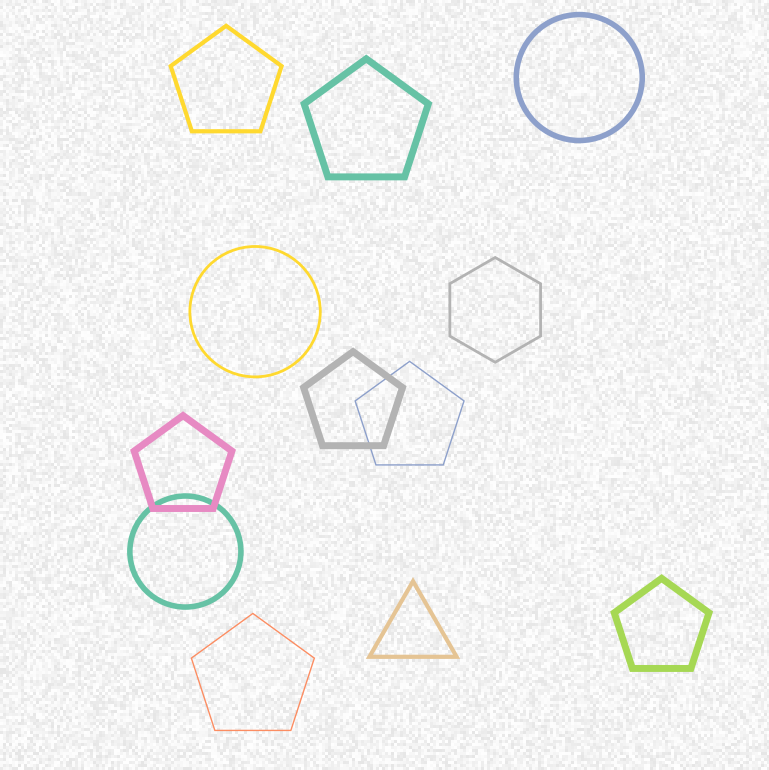[{"shape": "pentagon", "thickness": 2.5, "radius": 0.42, "center": [0.476, 0.839]}, {"shape": "circle", "thickness": 2, "radius": 0.36, "center": [0.241, 0.284]}, {"shape": "pentagon", "thickness": 0.5, "radius": 0.42, "center": [0.328, 0.119]}, {"shape": "circle", "thickness": 2, "radius": 0.41, "center": [0.752, 0.899]}, {"shape": "pentagon", "thickness": 0.5, "radius": 0.37, "center": [0.532, 0.456]}, {"shape": "pentagon", "thickness": 2.5, "radius": 0.33, "center": [0.238, 0.394]}, {"shape": "pentagon", "thickness": 2.5, "radius": 0.32, "center": [0.859, 0.184]}, {"shape": "pentagon", "thickness": 1.5, "radius": 0.38, "center": [0.294, 0.891]}, {"shape": "circle", "thickness": 1, "radius": 0.42, "center": [0.331, 0.595]}, {"shape": "triangle", "thickness": 1.5, "radius": 0.33, "center": [0.536, 0.18]}, {"shape": "pentagon", "thickness": 2.5, "radius": 0.34, "center": [0.459, 0.476]}, {"shape": "hexagon", "thickness": 1, "radius": 0.34, "center": [0.643, 0.598]}]